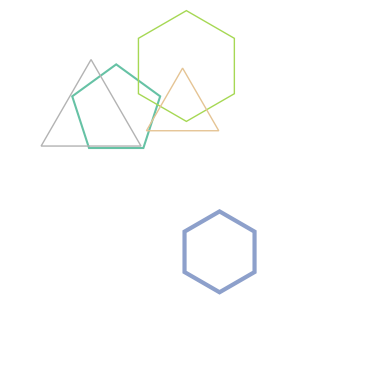[{"shape": "pentagon", "thickness": 1.5, "radius": 0.6, "center": [0.302, 0.713]}, {"shape": "hexagon", "thickness": 3, "radius": 0.52, "center": [0.57, 0.346]}, {"shape": "hexagon", "thickness": 1, "radius": 0.72, "center": [0.484, 0.829]}, {"shape": "triangle", "thickness": 1, "radius": 0.54, "center": [0.474, 0.715]}, {"shape": "triangle", "thickness": 1, "radius": 0.75, "center": [0.236, 0.696]}]